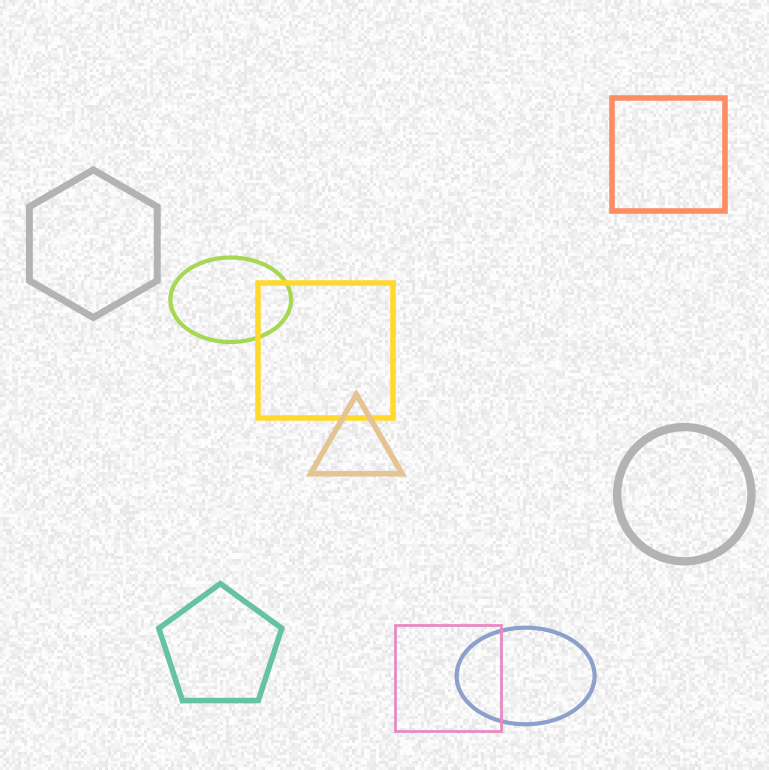[{"shape": "pentagon", "thickness": 2, "radius": 0.42, "center": [0.286, 0.158]}, {"shape": "square", "thickness": 2, "radius": 0.36, "center": [0.868, 0.799]}, {"shape": "oval", "thickness": 1.5, "radius": 0.45, "center": [0.683, 0.122]}, {"shape": "square", "thickness": 1, "radius": 0.34, "center": [0.582, 0.12]}, {"shape": "oval", "thickness": 1.5, "radius": 0.39, "center": [0.3, 0.611]}, {"shape": "square", "thickness": 2, "radius": 0.44, "center": [0.423, 0.545]}, {"shape": "triangle", "thickness": 2, "radius": 0.34, "center": [0.463, 0.419]}, {"shape": "hexagon", "thickness": 2.5, "radius": 0.48, "center": [0.121, 0.683]}, {"shape": "circle", "thickness": 3, "radius": 0.44, "center": [0.889, 0.358]}]